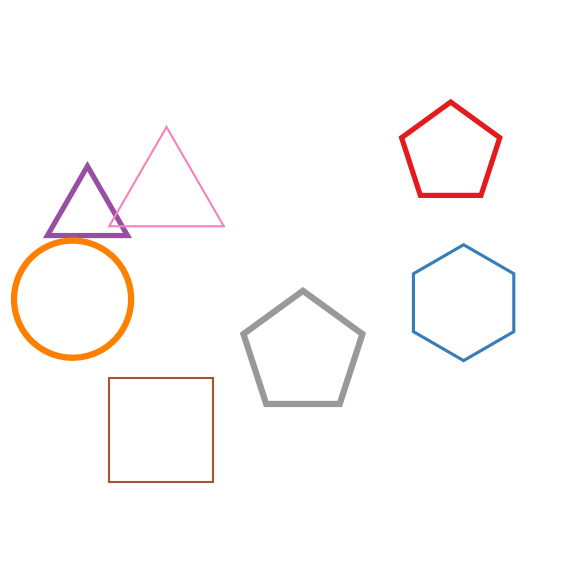[{"shape": "pentagon", "thickness": 2.5, "radius": 0.45, "center": [0.78, 0.733]}, {"shape": "hexagon", "thickness": 1.5, "radius": 0.5, "center": [0.803, 0.475]}, {"shape": "triangle", "thickness": 2.5, "radius": 0.4, "center": [0.151, 0.631]}, {"shape": "circle", "thickness": 3, "radius": 0.51, "center": [0.126, 0.481]}, {"shape": "square", "thickness": 1, "radius": 0.45, "center": [0.279, 0.255]}, {"shape": "triangle", "thickness": 1, "radius": 0.57, "center": [0.288, 0.665]}, {"shape": "pentagon", "thickness": 3, "radius": 0.54, "center": [0.525, 0.387]}]